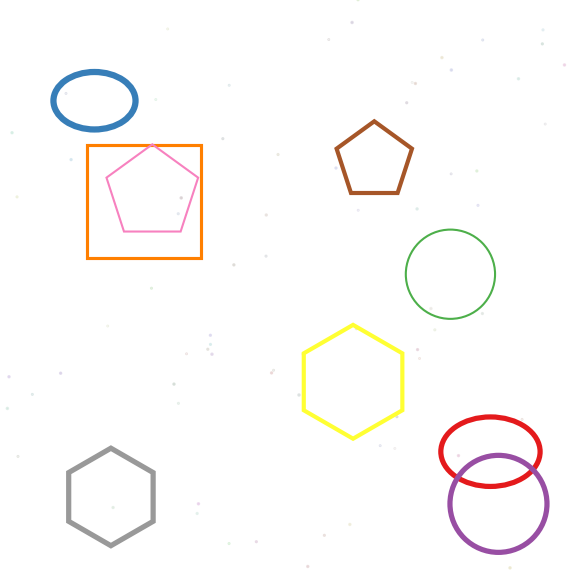[{"shape": "oval", "thickness": 2.5, "radius": 0.43, "center": [0.849, 0.217]}, {"shape": "oval", "thickness": 3, "radius": 0.36, "center": [0.164, 0.825]}, {"shape": "circle", "thickness": 1, "radius": 0.39, "center": [0.78, 0.524]}, {"shape": "circle", "thickness": 2.5, "radius": 0.42, "center": [0.863, 0.127]}, {"shape": "square", "thickness": 1.5, "radius": 0.49, "center": [0.25, 0.65]}, {"shape": "hexagon", "thickness": 2, "radius": 0.49, "center": [0.611, 0.338]}, {"shape": "pentagon", "thickness": 2, "radius": 0.34, "center": [0.648, 0.72]}, {"shape": "pentagon", "thickness": 1, "radius": 0.42, "center": [0.264, 0.666]}, {"shape": "hexagon", "thickness": 2.5, "radius": 0.42, "center": [0.192, 0.139]}]